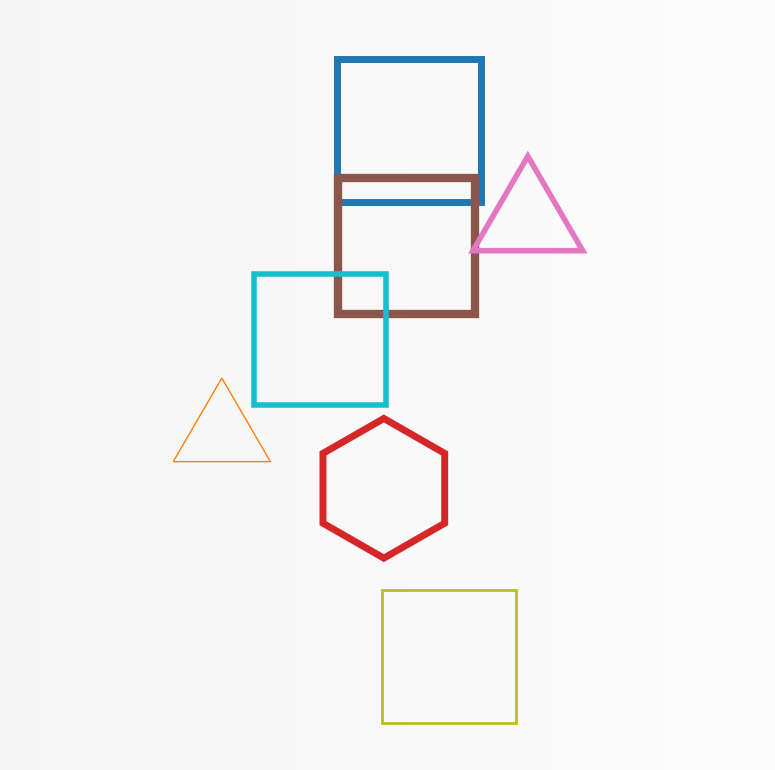[{"shape": "square", "thickness": 2.5, "radius": 0.46, "center": [0.528, 0.831]}, {"shape": "triangle", "thickness": 0.5, "radius": 0.36, "center": [0.286, 0.437]}, {"shape": "hexagon", "thickness": 2.5, "radius": 0.45, "center": [0.495, 0.366]}, {"shape": "square", "thickness": 3, "radius": 0.44, "center": [0.524, 0.68]}, {"shape": "triangle", "thickness": 2, "radius": 0.41, "center": [0.681, 0.715]}, {"shape": "square", "thickness": 1, "radius": 0.43, "center": [0.579, 0.147]}, {"shape": "square", "thickness": 2, "radius": 0.43, "center": [0.413, 0.559]}]